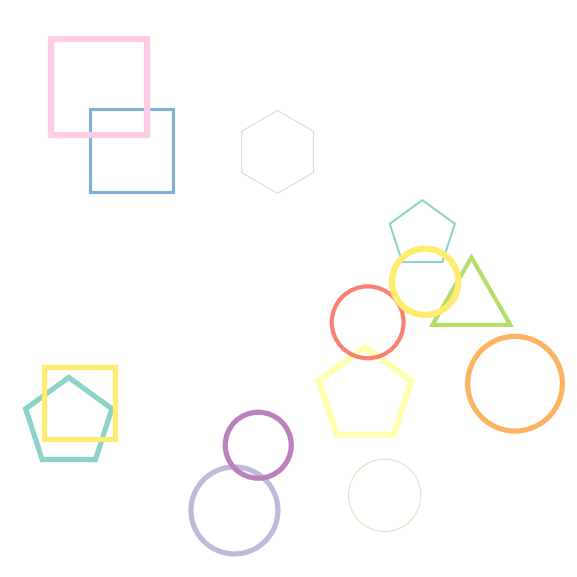[{"shape": "pentagon", "thickness": 1, "radius": 0.3, "center": [0.731, 0.593]}, {"shape": "pentagon", "thickness": 2.5, "radius": 0.39, "center": [0.119, 0.267]}, {"shape": "pentagon", "thickness": 3, "radius": 0.42, "center": [0.632, 0.314]}, {"shape": "circle", "thickness": 2.5, "radius": 0.38, "center": [0.406, 0.115]}, {"shape": "circle", "thickness": 2, "radius": 0.31, "center": [0.637, 0.441]}, {"shape": "square", "thickness": 1.5, "radius": 0.36, "center": [0.227, 0.739]}, {"shape": "circle", "thickness": 2.5, "radius": 0.41, "center": [0.892, 0.335]}, {"shape": "triangle", "thickness": 2, "radius": 0.39, "center": [0.816, 0.476]}, {"shape": "square", "thickness": 3, "radius": 0.42, "center": [0.171, 0.848]}, {"shape": "hexagon", "thickness": 0.5, "radius": 0.36, "center": [0.481, 0.736]}, {"shape": "circle", "thickness": 2.5, "radius": 0.29, "center": [0.447, 0.228]}, {"shape": "circle", "thickness": 0.5, "radius": 0.31, "center": [0.666, 0.141]}, {"shape": "square", "thickness": 2.5, "radius": 0.31, "center": [0.138, 0.301]}, {"shape": "circle", "thickness": 3, "radius": 0.29, "center": [0.736, 0.511]}]